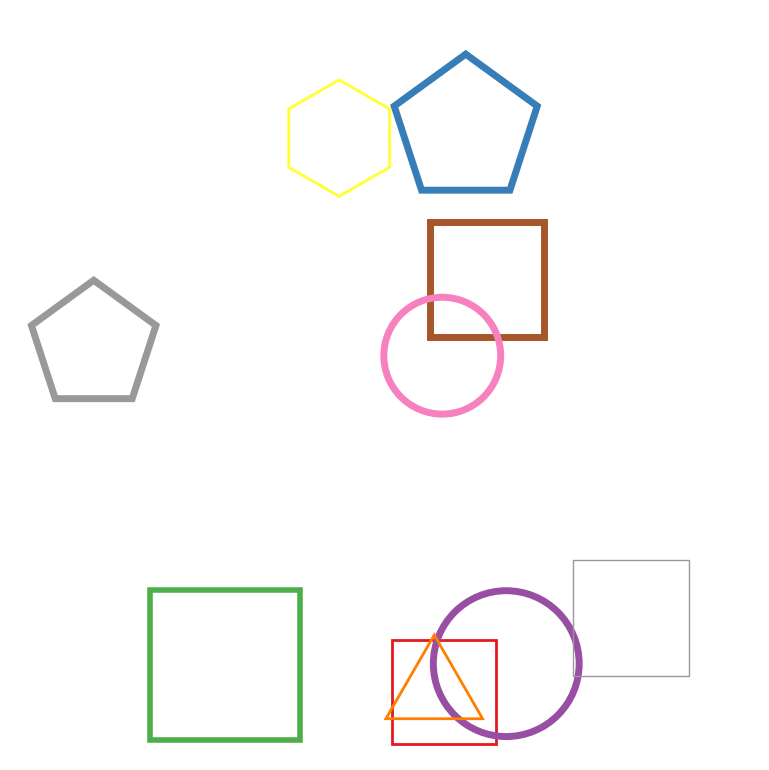[{"shape": "square", "thickness": 1, "radius": 0.34, "center": [0.576, 0.101]}, {"shape": "pentagon", "thickness": 2.5, "radius": 0.49, "center": [0.605, 0.832]}, {"shape": "square", "thickness": 2, "radius": 0.49, "center": [0.292, 0.136]}, {"shape": "circle", "thickness": 2.5, "radius": 0.47, "center": [0.657, 0.138]}, {"shape": "triangle", "thickness": 1, "radius": 0.36, "center": [0.564, 0.103]}, {"shape": "hexagon", "thickness": 1, "radius": 0.38, "center": [0.44, 0.821]}, {"shape": "square", "thickness": 2.5, "radius": 0.37, "center": [0.632, 0.637]}, {"shape": "circle", "thickness": 2.5, "radius": 0.38, "center": [0.574, 0.538]}, {"shape": "square", "thickness": 0.5, "radius": 0.38, "center": [0.82, 0.197]}, {"shape": "pentagon", "thickness": 2.5, "radius": 0.43, "center": [0.122, 0.551]}]